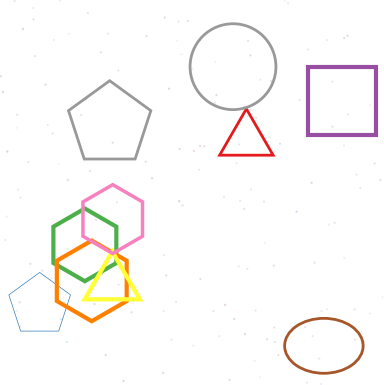[{"shape": "triangle", "thickness": 2, "radius": 0.4, "center": [0.64, 0.637]}, {"shape": "pentagon", "thickness": 0.5, "radius": 0.42, "center": [0.103, 0.208]}, {"shape": "hexagon", "thickness": 3, "radius": 0.47, "center": [0.22, 0.364]}, {"shape": "square", "thickness": 3, "radius": 0.44, "center": [0.889, 0.737]}, {"shape": "hexagon", "thickness": 3, "radius": 0.52, "center": [0.238, 0.27]}, {"shape": "triangle", "thickness": 3, "radius": 0.41, "center": [0.292, 0.264]}, {"shape": "oval", "thickness": 2, "radius": 0.51, "center": [0.841, 0.102]}, {"shape": "hexagon", "thickness": 2.5, "radius": 0.45, "center": [0.293, 0.431]}, {"shape": "circle", "thickness": 2, "radius": 0.56, "center": [0.605, 0.827]}, {"shape": "pentagon", "thickness": 2, "radius": 0.56, "center": [0.285, 0.678]}]